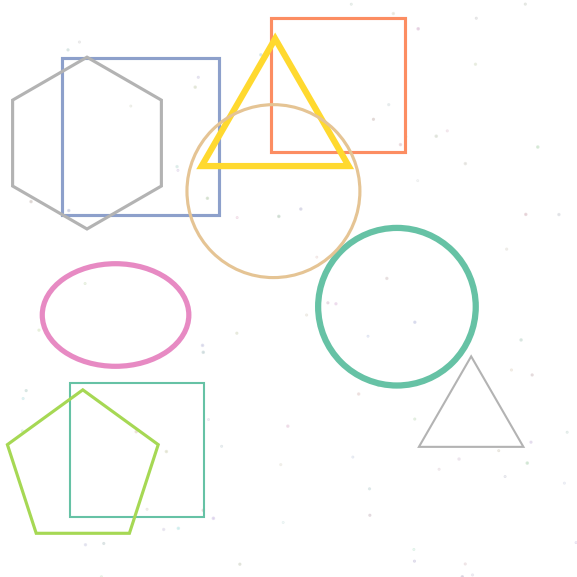[{"shape": "square", "thickness": 1, "radius": 0.58, "center": [0.237, 0.22]}, {"shape": "circle", "thickness": 3, "radius": 0.68, "center": [0.687, 0.468]}, {"shape": "square", "thickness": 1.5, "radius": 0.58, "center": [0.585, 0.852]}, {"shape": "square", "thickness": 1.5, "radius": 0.68, "center": [0.243, 0.763]}, {"shape": "oval", "thickness": 2.5, "radius": 0.63, "center": [0.2, 0.454]}, {"shape": "pentagon", "thickness": 1.5, "radius": 0.69, "center": [0.143, 0.187]}, {"shape": "triangle", "thickness": 3, "radius": 0.73, "center": [0.476, 0.785]}, {"shape": "circle", "thickness": 1.5, "radius": 0.75, "center": [0.473, 0.668]}, {"shape": "hexagon", "thickness": 1.5, "radius": 0.74, "center": [0.151, 0.751]}, {"shape": "triangle", "thickness": 1, "radius": 0.52, "center": [0.816, 0.278]}]